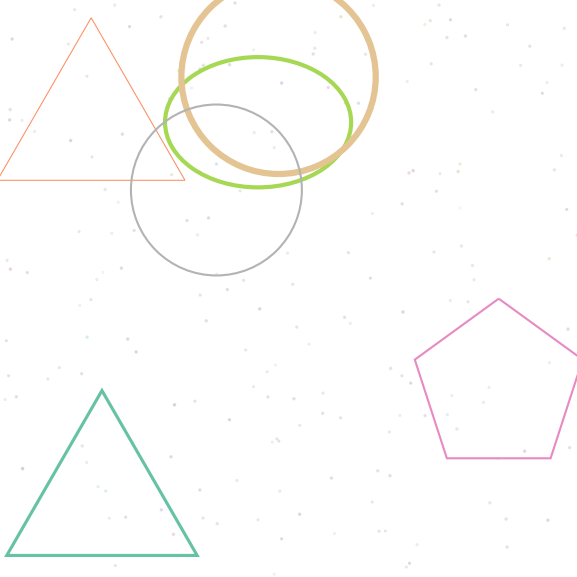[{"shape": "triangle", "thickness": 1.5, "radius": 0.95, "center": [0.177, 0.132]}, {"shape": "triangle", "thickness": 0.5, "radius": 0.94, "center": [0.158, 0.781]}, {"shape": "pentagon", "thickness": 1, "radius": 0.76, "center": [0.864, 0.329]}, {"shape": "oval", "thickness": 2, "radius": 0.81, "center": [0.447, 0.787]}, {"shape": "circle", "thickness": 3, "radius": 0.84, "center": [0.482, 0.866]}, {"shape": "circle", "thickness": 1, "radius": 0.74, "center": [0.375, 0.67]}]